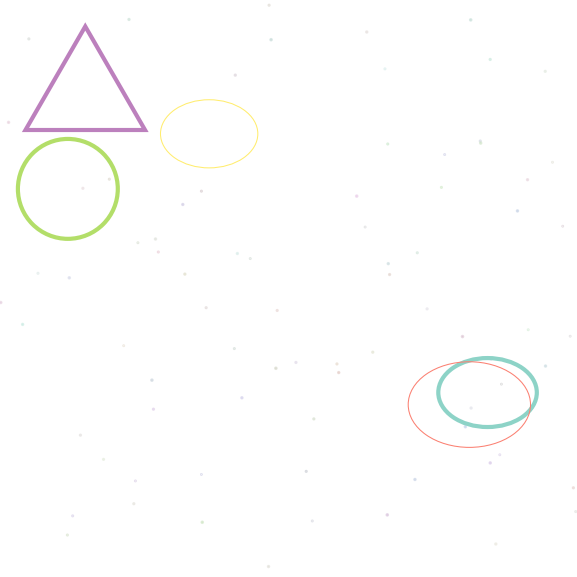[{"shape": "oval", "thickness": 2, "radius": 0.43, "center": [0.844, 0.319]}, {"shape": "oval", "thickness": 0.5, "radius": 0.53, "center": [0.813, 0.299]}, {"shape": "circle", "thickness": 2, "radius": 0.43, "center": [0.117, 0.672]}, {"shape": "triangle", "thickness": 2, "radius": 0.6, "center": [0.148, 0.834]}, {"shape": "oval", "thickness": 0.5, "radius": 0.42, "center": [0.362, 0.767]}]